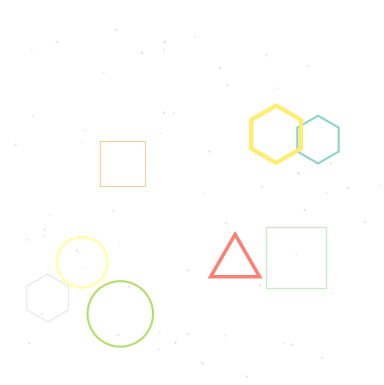[{"shape": "hexagon", "thickness": 1.5, "radius": 0.31, "center": [0.826, 0.637]}, {"shape": "circle", "thickness": 2, "radius": 0.33, "center": [0.214, 0.319]}, {"shape": "triangle", "thickness": 2.5, "radius": 0.37, "center": [0.611, 0.318]}, {"shape": "square", "thickness": 0.5, "radius": 0.29, "center": [0.319, 0.576]}, {"shape": "circle", "thickness": 1.5, "radius": 0.43, "center": [0.312, 0.185]}, {"shape": "hexagon", "thickness": 0.5, "radius": 0.31, "center": [0.124, 0.226]}, {"shape": "square", "thickness": 1, "radius": 0.39, "center": [0.769, 0.332]}, {"shape": "hexagon", "thickness": 3, "radius": 0.37, "center": [0.717, 0.651]}]